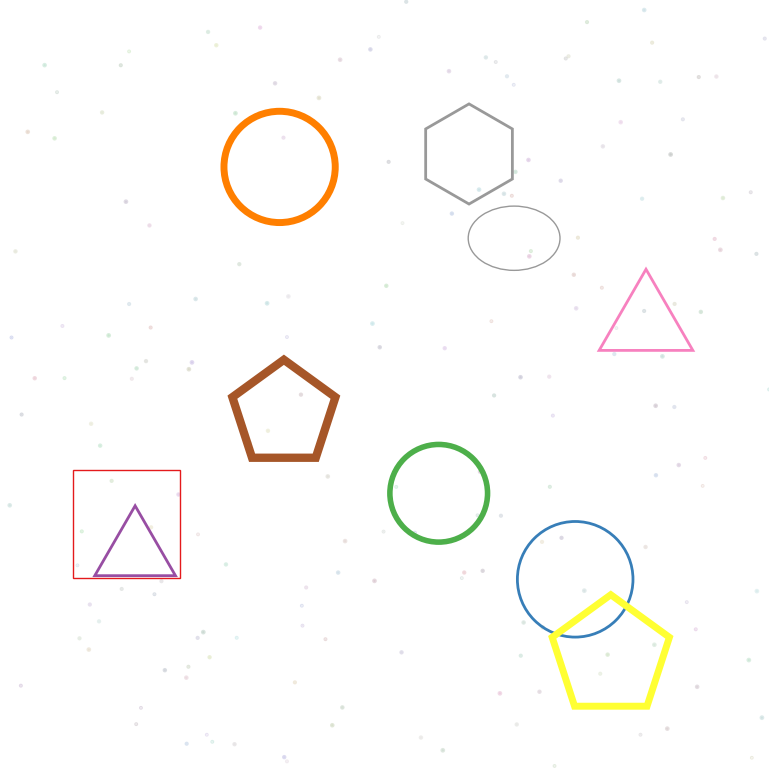[{"shape": "square", "thickness": 0.5, "radius": 0.35, "center": [0.164, 0.319]}, {"shape": "circle", "thickness": 1, "radius": 0.38, "center": [0.747, 0.248]}, {"shape": "circle", "thickness": 2, "radius": 0.32, "center": [0.57, 0.359]}, {"shape": "triangle", "thickness": 1, "radius": 0.3, "center": [0.175, 0.283]}, {"shape": "circle", "thickness": 2.5, "radius": 0.36, "center": [0.363, 0.783]}, {"shape": "pentagon", "thickness": 2.5, "radius": 0.4, "center": [0.793, 0.148]}, {"shape": "pentagon", "thickness": 3, "radius": 0.35, "center": [0.369, 0.462]}, {"shape": "triangle", "thickness": 1, "radius": 0.35, "center": [0.839, 0.58]}, {"shape": "hexagon", "thickness": 1, "radius": 0.33, "center": [0.609, 0.8]}, {"shape": "oval", "thickness": 0.5, "radius": 0.3, "center": [0.668, 0.691]}]